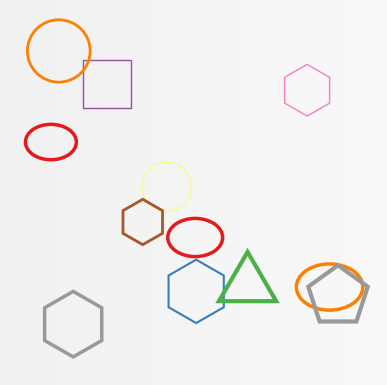[{"shape": "oval", "thickness": 2.5, "radius": 0.35, "center": [0.504, 0.383]}, {"shape": "oval", "thickness": 2.5, "radius": 0.33, "center": [0.131, 0.631]}, {"shape": "hexagon", "thickness": 1.5, "radius": 0.41, "center": [0.506, 0.243]}, {"shape": "triangle", "thickness": 3, "radius": 0.43, "center": [0.639, 0.26]}, {"shape": "square", "thickness": 1, "radius": 0.31, "center": [0.276, 0.781]}, {"shape": "oval", "thickness": 2.5, "radius": 0.43, "center": [0.85, 0.254]}, {"shape": "circle", "thickness": 2, "radius": 0.41, "center": [0.152, 0.868]}, {"shape": "circle", "thickness": 0.5, "radius": 0.32, "center": [0.43, 0.515]}, {"shape": "hexagon", "thickness": 2, "radius": 0.29, "center": [0.368, 0.423]}, {"shape": "hexagon", "thickness": 1, "radius": 0.34, "center": [0.793, 0.766]}, {"shape": "pentagon", "thickness": 3, "radius": 0.4, "center": [0.872, 0.23]}, {"shape": "hexagon", "thickness": 2.5, "radius": 0.43, "center": [0.189, 0.158]}]